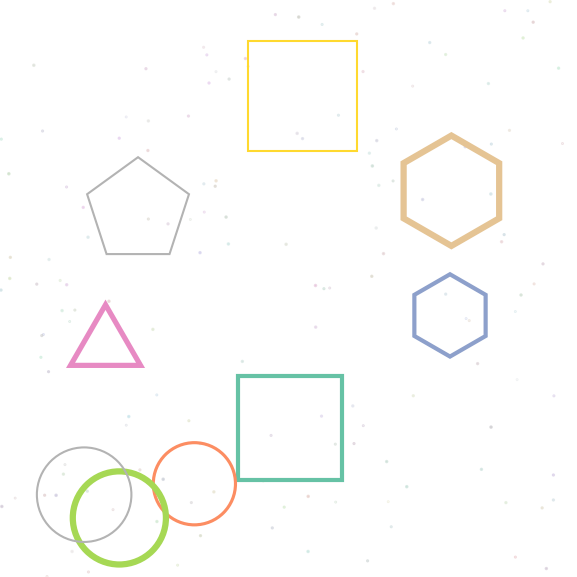[{"shape": "square", "thickness": 2, "radius": 0.45, "center": [0.502, 0.258]}, {"shape": "circle", "thickness": 1.5, "radius": 0.36, "center": [0.337, 0.161]}, {"shape": "hexagon", "thickness": 2, "radius": 0.36, "center": [0.779, 0.453]}, {"shape": "triangle", "thickness": 2.5, "radius": 0.35, "center": [0.183, 0.401]}, {"shape": "circle", "thickness": 3, "radius": 0.4, "center": [0.207, 0.102]}, {"shape": "square", "thickness": 1, "radius": 0.48, "center": [0.524, 0.833]}, {"shape": "hexagon", "thickness": 3, "radius": 0.48, "center": [0.782, 0.669]}, {"shape": "pentagon", "thickness": 1, "radius": 0.46, "center": [0.239, 0.634]}, {"shape": "circle", "thickness": 1, "radius": 0.41, "center": [0.146, 0.143]}]